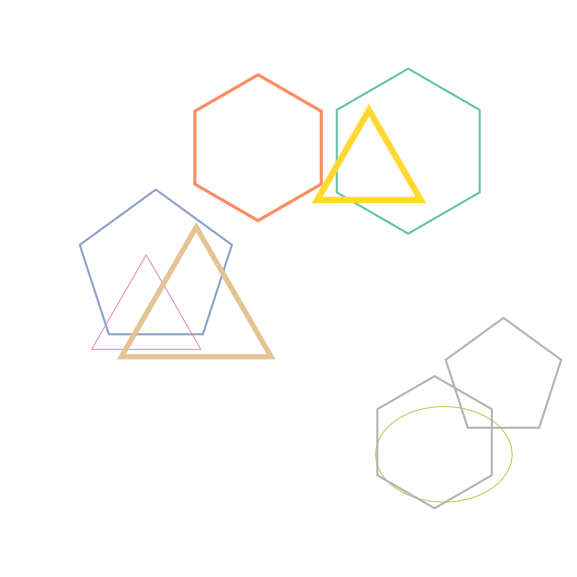[{"shape": "hexagon", "thickness": 1, "radius": 0.71, "center": [0.707, 0.737]}, {"shape": "hexagon", "thickness": 1.5, "radius": 0.63, "center": [0.447, 0.743]}, {"shape": "pentagon", "thickness": 1, "radius": 0.69, "center": [0.27, 0.532]}, {"shape": "triangle", "thickness": 0.5, "radius": 0.55, "center": [0.253, 0.449]}, {"shape": "oval", "thickness": 0.5, "radius": 0.59, "center": [0.769, 0.212]}, {"shape": "triangle", "thickness": 3, "radius": 0.52, "center": [0.639, 0.705]}, {"shape": "triangle", "thickness": 2.5, "radius": 0.75, "center": [0.34, 0.456]}, {"shape": "hexagon", "thickness": 1, "radius": 0.57, "center": [0.753, 0.233]}, {"shape": "pentagon", "thickness": 1, "radius": 0.53, "center": [0.872, 0.344]}]